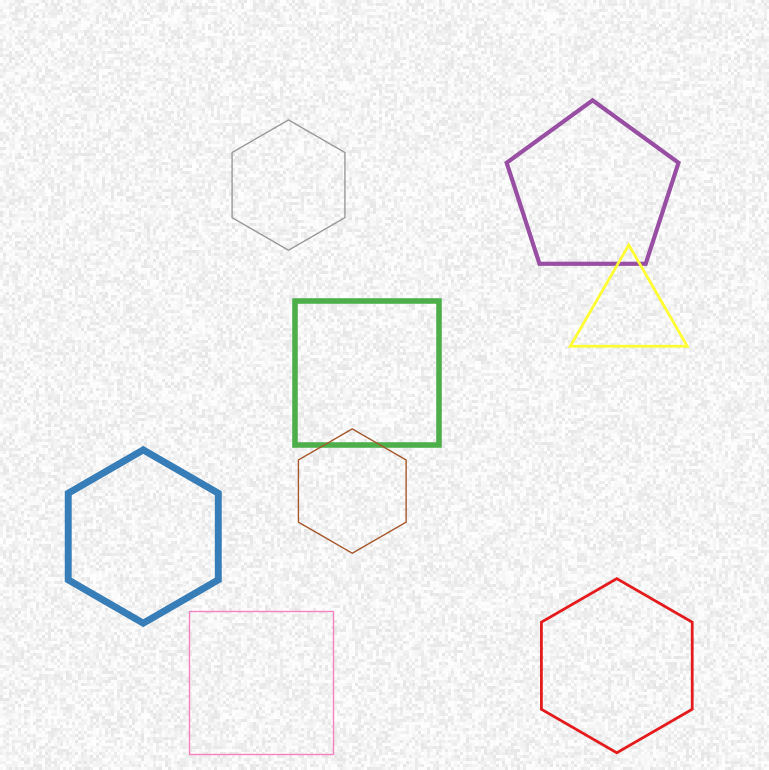[{"shape": "hexagon", "thickness": 1, "radius": 0.57, "center": [0.801, 0.135]}, {"shape": "hexagon", "thickness": 2.5, "radius": 0.56, "center": [0.186, 0.303]}, {"shape": "square", "thickness": 2, "radius": 0.47, "center": [0.477, 0.515]}, {"shape": "pentagon", "thickness": 1.5, "radius": 0.59, "center": [0.77, 0.752]}, {"shape": "triangle", "thickness": 1, "radius": 0.44, "center": [0.817, 0.594]}, {"shape": "hexagon", "thickness": 0.5, "radius": 0.4, "center": [0.457, 0.362]}, {"shape": "square", "thickness": 0.5, "radius": 0.47, "center": [0.339, 0.114]}, {"shape": "hexagon", "thickness": 0.5, "radius": 0.42, "center": [0.375, 0.76]}]